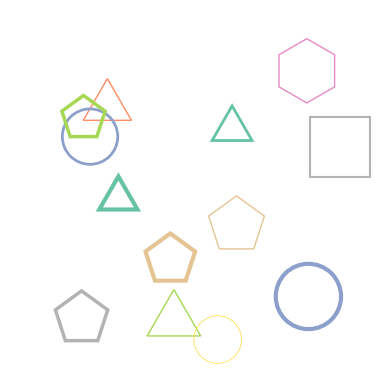[{"shape": "triangle", "thickness": 3, "radius": 0.29, "center": [0.307, 0.485]}, {"shape": "triangle", "thickness": 2, "radius": 0.3, "center": [0.603, 0.665]}, {"shape": "triangle", "thickness": 1, "radius": 0.36, "center": [0.279, 0.724]}, {"shape": "circle", "thickness": 3, "radius": 0.42, "center": [0.801, 0.23]}, {"shape": "circle", "thickness": 2, "radius": 0.36, "center": [0.234, 0.645]}, {"shape": "hexagon", "thickness": 1, "radius": 0.42, "center": [0.797, 0.816]}, {"shape": "triangle", "thickness": 1, "radius": 0.4, "center": [0.452, 0.168]}, {"shape": "pentagon", "thickness": 2.5, "radius": 0.3, "center": [0.217, 0.693]}, {"shape": "circle", "thickness": 0.5, "radius": 0.31, "center": [0.565, 0.118]}, {"shape": "pentagon", "thickness": 3, "radius": 0.34, "center": [0.442, 0.326]}, {"shape": "pentagon", "thickness": 1, "radius": 0.38, "center": [0.614, 0.415]}, {"shape": "square", "thickness": 1.5, "radius": 0.39, "center": [0.883, 0.619]}, {"shape": "pentagon", "thickness": 2.5, "radius": 0.36, "center": [0.212, 0.173]}]